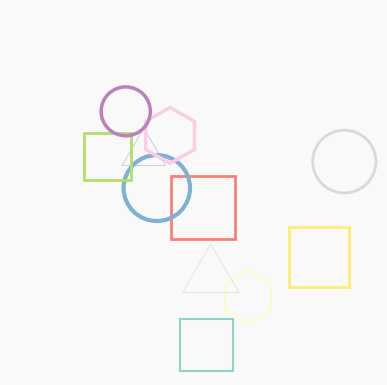[{"shape": "square", "thickness": 1.5, "radius": 0.34, "center": [0.533, 0.105]}, {"shape": "hexagon", "thickness": 1, "radius": 0.35, "center": [0.641, 0.229]}, {"shape": "triangle", "thickness": 0.5, "radius": 0.32, "center": [0.371, 0.603]}, {"shape": "square", "thickness": 2, "radius": 0.41, "center": [0.524, 0.462]}, {"shape": "circle", "thickness": 3, "radius": 0.43, "center": [0.405, 0.512]}, {"shape": "square", "thickness": 2, "radius": 0.3, "center": [0.277, 0.594]}, {"shape": "hexagon", "thickness": 2.5, "radius": 0.36, "center": [0.439, 0.648]}, {"shape": "circle", "thickness": 2, "radius": 0.41, "center": [0.889, 0.58]}, {"shape": "circle", "thickness": 2.5, "radius": 0.32, "center": [0.324, 0.711]}, {"shape": "triangle", "thickness": 0.5, "radius": 0.42, "center": [0.544, 0.282]}, {"shape": "square", "thickness": 2, "radius": 0.39, "center": [0.824, 0.332]}]